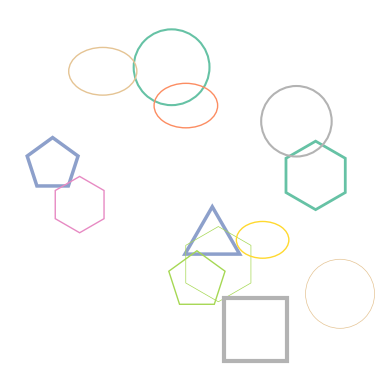[{"shape": "hexagon", "thickness": 2, "radius": 0.44, "center": [0.82, 0.544]}, {"shape": "circle", "thickness": 1.5, "radius": 0.49, "center": [0.446, 0.825]}, {"shape": "oval", "thickness": 1, "radius": 0.41, "center": [0.483, 0.726]}, {"shape": "triangle", "thickness": 2.5, "radius": 0.41, "center": [0.551, 0.381]}, {"shape": "pentagon", "thickness": 2.5, "radius": 0.35, "center": [0.137, 0.573]}, {"shape": "hexagon", "thickness": 1, "radius": 0.37, "center": [0.207, 0.469]}, {"shape": "pentagon", "thickness": 1, "radius": 0.38, "center": [0.511, 0.272]}, {"shape": "hexagon", "thickness": 0.5, "radius": 0.49, "center": [0.567, 0.314]}, {"shape": "oval", "thickness": 1, "radius": 0.34, "center": [0.682, 0.377]}, {"shape": "circle", "thickness": 0.5, "radius": 0.45, "center": [0.883, 0.237]}, {"shape": "oval", "thickness": 1, "radius": 0.44, "center": [0.267, 0.815]}, {"shape": "circle", "thickness": 1.5, "radius": 0.46, "center": [0.77, 0.685]}, {"shape": "square", "thickness": 3, "radius": 0.41, "center": [0.664, 0.145]}]